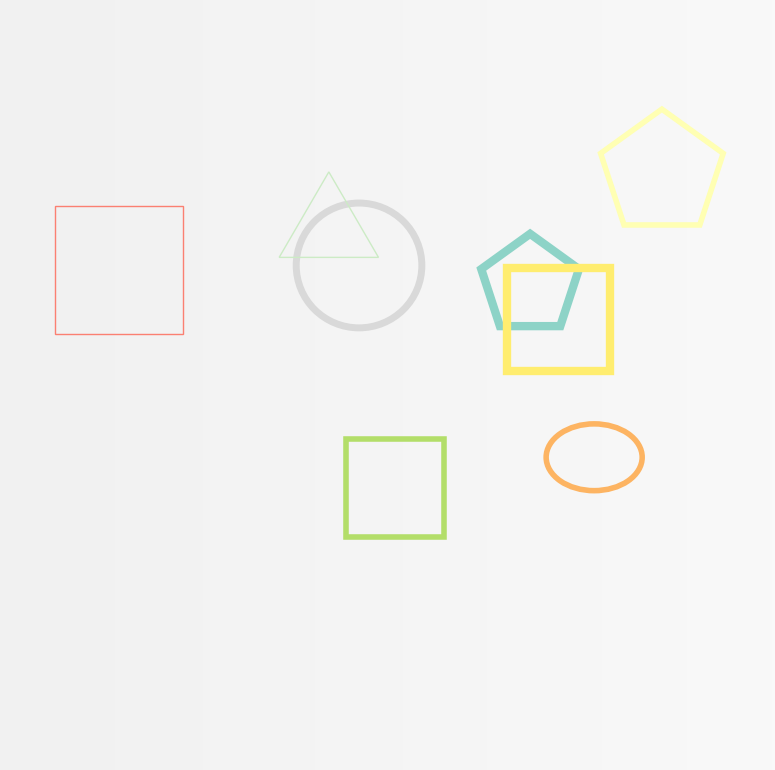[{"shape": "pentagon", "thickness": 3, "radius": 0.33, "center": [0.684, 0.63]}, {"shape": "pentagon", "thickness": 2, "radius": 0.42, "center": [0.854, 0.775]}, {"shape": "square", "thickness": 0.5, "radius": 0.41, "center": [0.154, 0.65]}, {"shape": "oval", "thickness": 2, "radius": 0.31, "center": [0.767, 0.406]}, {"shape": "square", "thickness": 2, "radius": 0.32, "center": [0.51, 0.366]}, {"shape": "circle", "thickness": 2.5, "radius": 0.41, "center": [0.463, 0.655]}, {"shape": "triangle", "thickness": 0.5, "radius": 0.37, "center": [0.424, 0.703]}, {"shape": "square", "thickness": 3, "radius": 0.33, "center": [0.72, 0.585]}]